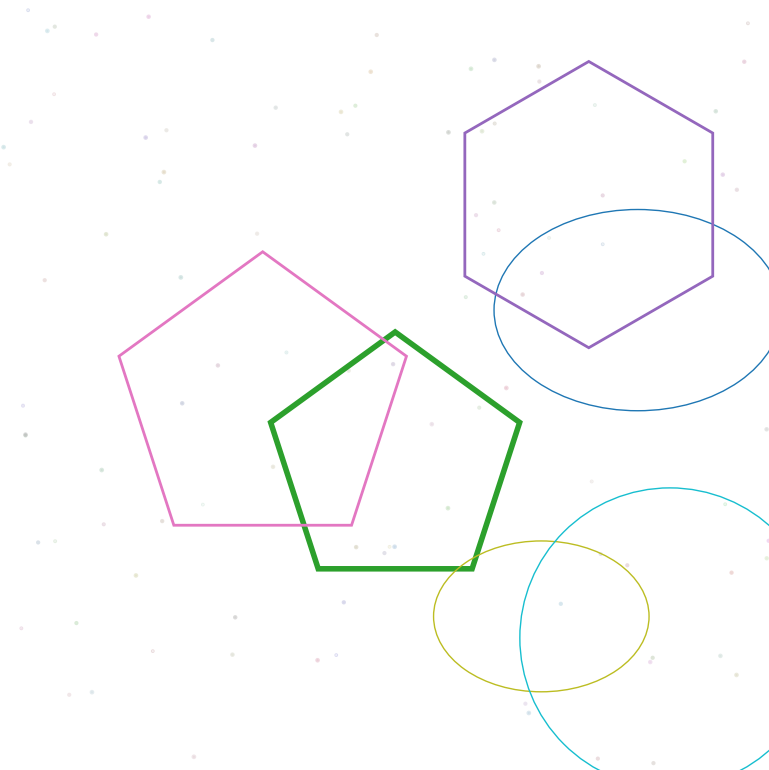[{"shape": "oval", "thickness": 0.5, "radius": 0.93, "center": [0.828, 0.597]}, {"shape": "pentagon", "thickness": 2, "radius": 0.85, "center": [0.513, 0.399]}, {"shape": "hexagon", "thickness": 1, "radius": 0.93, "center": [0.765, 0.734]}, {"shape": "pentagon", "thickness": 1, "radius": 0.98, "center": [0.341, 0.477]}, {"shape": "oval", "thickness": 0.5, "radius": 0.7, "center": [0.703, 0.2]}, {"shape": "circle", "thickness": 0.5, "radius": 0.97, "center": [0.87, 0.171]}]